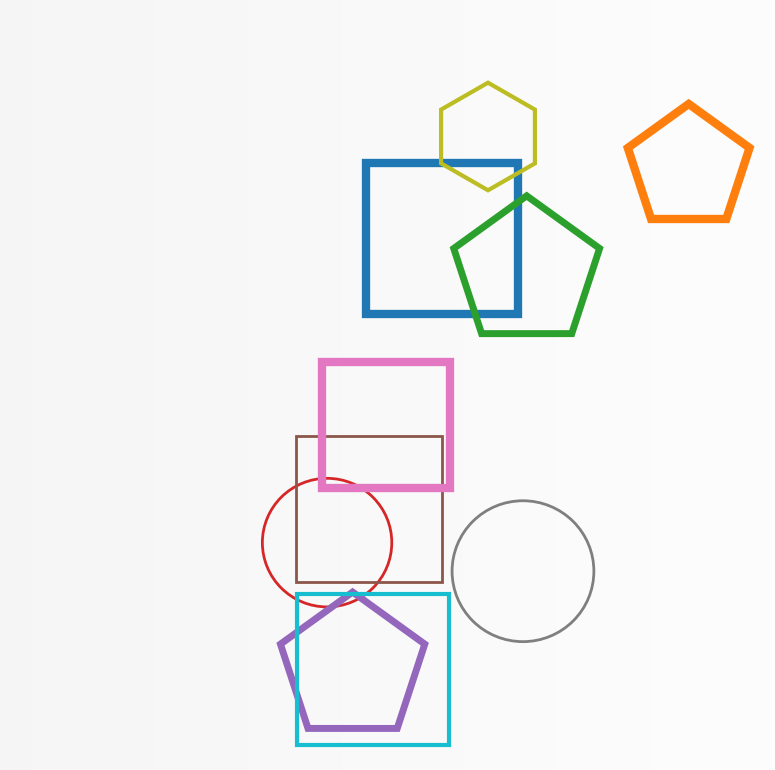[{"shape": "square", "thickness": 3, "radius": 0.49, "center": [0.57, 0.69]}, {"shape": "pentagon", "thickness": 3, "radius": 0.41, "center": [0.889, 0.782]}, {"shape": "pentagon", "thickness": 2.5, "radius": 0.49, "center": [0.68, 0.647]}, {"shape": "circle", "thickness": 1, "radius": 0.42, "center": [0.422, 0.295]}, {"shape": "pentagon", "thickness": 2.5, "radius": 0.49, "center": [0.455, 0.133]}, {"shape": "square", "thickness": 1, "radius": 0.47, "center": [0.476, 0.339]}, {"shape": "square", "thickness": 3, "radius": 0.41, "center": [0.498, 0.448]}, {"shape": "circle", "thickness": 1, "radius": 0.46, "center": [0.675, 0.258]}, {"shape": "hexagon", "thickness": 1.5, "radius": 0.35, "center": [0.63, 0.823]}, {"shape": "square", "thickness": 1.5, "radius": 0.49, "center": [0.481, 0.131]}]